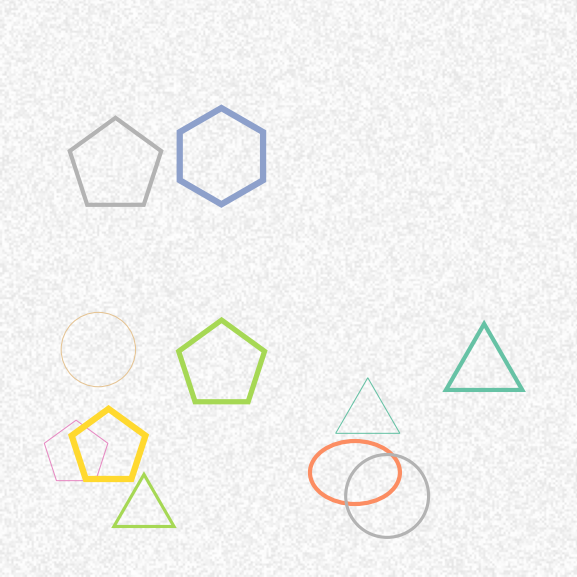[{"shape": "triangle", "thickness": 2, "radius": 0.38, "center": [0.838, 0.362]}, {"shape": "triangle", "thickness": 0.5, "radius": 0.32, "center": [0.637, 0.281]}, {"shape": "oval", "thickness": 2, "radius": 0.39, "center": [0.615, 0.181]}, {"shape": "hexagon", "thickness": 3, "radius": 0.42, "center": [0.383, 0.729]}, {"shape": "pentagon", "thickness": 0.5, "radius": 0.29, "center": [0.132, 0.214]}, {"shape": "pentagon", "thickness": 2.5, "radius": 0.39, "center": [0.384, 0.367]}, {"shape": "triangle", "thickness": 1.5, "radius": 0.3, "center": [0.249, 0.118]}, {"shape": "pentagon", "thickness": 3, "radius": 0.34, "center": [0.188, 0.224]}, {"shape": "circle", "thickness": 0.5, "radius": 0.32, "center": [0.17, 0.394]}, {"shape": "pentagon", "thickness": 2, "radius": 0.42, "center": [0.2, 0.712]}, {"shape": "circle", "thickness": 1.5, "radius": 0.36, "center": [0.67, 0.14]}]